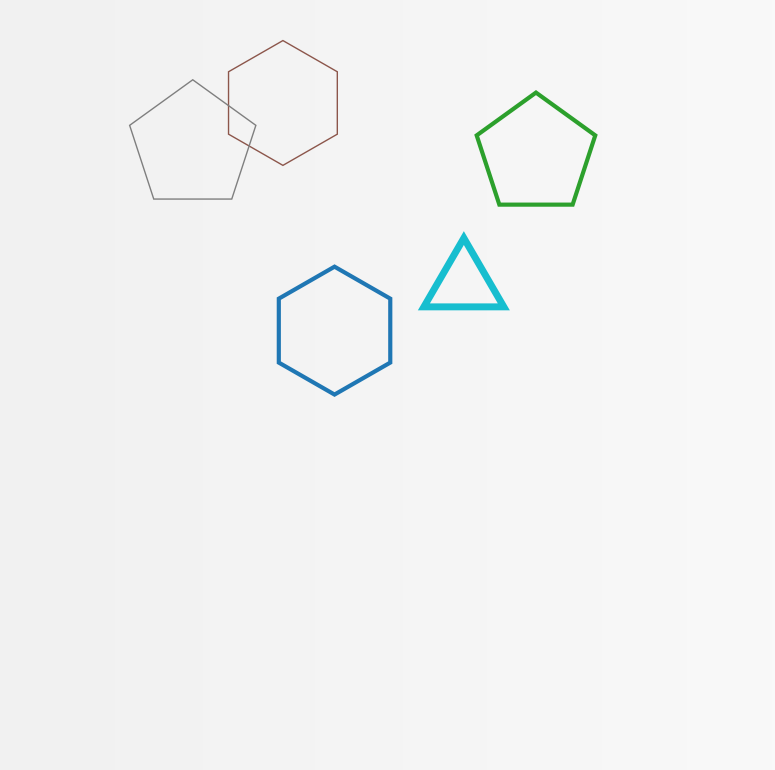[{"shape": "hexagon", "thickness": 1.5, "radius": 0.42, "center": [0.432, 0.571]}, {"shape": "pentagon", "thickness": 1.5, "radius": 0.4, "center": [0.692, 0.799]}, {"shape": "hexagon", "thickness": 0.5, "radius": 0.41, "center": [0.365, 0.866]}, {"shape": "pentagon", "thickness": 0.5, "radius": 0.43, "center": [0.249, 0.811]}, {"shape": "triangle", "thickness": 2.5, "radius": 0.3, "center": [0.599, 0.631]}]